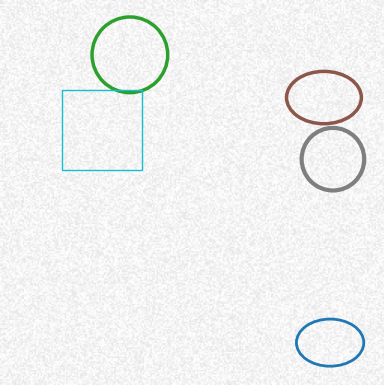[{"shape": "oval", "thickness": 2, "radius": 0.44, "center": [0.857, 0.11]}, {"shape": "circle", "thickness": 2.5, "radius": 0.49, "center": [0.337, 0.858]}, {"shape": "oval", "thickness": 2.5, "radius": 0.49, "center": [0.841, 0.747]}, {"shape": "circle", "thickness": 3, "radius": 0.41, "center": [0.865, 0.587]}, {"shape": "square", "thickness": 1, "radius": 0.52, "center": [0.265, 0.662]}]